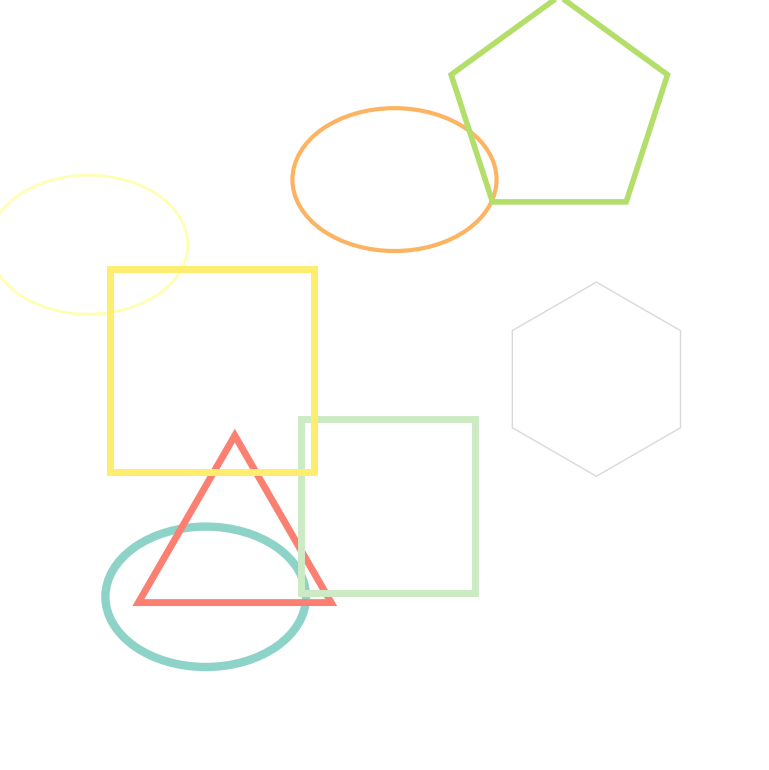[{"shape": "oval", "thickness": 3, "radius": 0.65, "center": [0.267, 0.225]}, {"shape": "oval", "thickness": 1, "radius": 0.64, "center": [0.115, 0.682]}, {"shape": "triangle", "thickness": 2.5, "radius": 0.72, "center": [0.305, 0.29]}, {"shape": "oval", "thickness": 1.5, "radius": 0.66, "center": [0.512, 0.767]}, {"shape": "pentagon", "thickness": 2, "radius": 0.74, "center": [0.726, 0.857]}, {"shape": "hexagon", "thickness": 0.5, "radius": 0.63, "center": [0.775, 0.508]}, {"shape": "square", "thickness": 2.5, "radius": 0.56, "center": [0.504, 0.343]}, {"shape": "square", "thickness": 2.5, "radius": 0.66, "center": [0.275, 0.519]}]